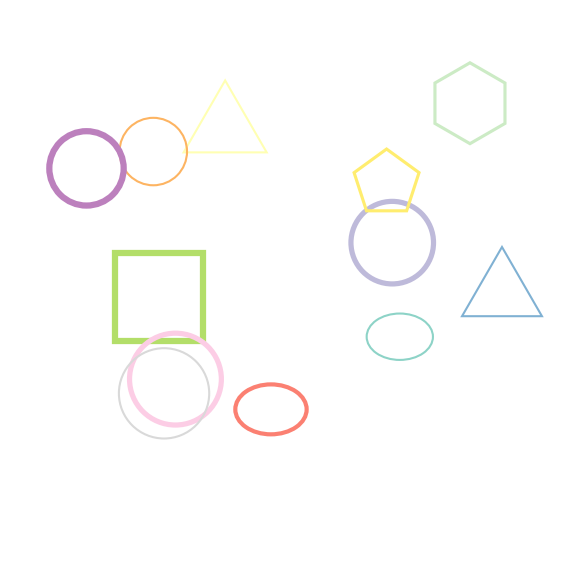[{"shape": "oval", "thickness": 1, "radius": 0.29, "center": [0.692, 0.416]}, {"shape": "triangle", "thickness": 1, "radius": 0.42, "center": [0.39, 0.777]}, {"shape": "circle", "thickness": 2.5, "radius": 0.36, "center": [0.679, 0.579]}, {"shape": "oval", "thickness": 2, "radius": 0.31, "center": [0.469, 0.29]}, {"shape": "triangle", "thickness": 1, "radius": 0.4, "center": [0.869, 0.492]}, {"shape": "circle", "thickness": 1, "radius": 0.29, "center": [0.265, 0.737]}, {"shape": "square", "thickness": 3, "radius": 0.38, "center": [0.275, 0.485]}, {"shape": "circle", "thickness": 2.5, "radius": 0.4, "center": [0.304, 0.343]}, {"shape": "circle", "thickness": 1, "radius": 0.39, "center": [0.284, 0.318]}, {"shape": "circle", "thickness": 3, "radius": 0.32, "center": [0.15, 0.708]}, {"shape": "hexagon", "thickness": 1.5, "radius": 0.35, "center": [0.814, 0.82]}, {"shape": "pentagon", "thickness": 1.5, "radius": 0.3, "center": [0.669, 0.682]}]